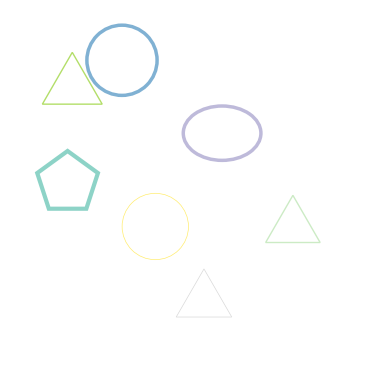[{"shape": "pentagon", "thickness": 3, "radius": 0.41, "center": [0.176, 0.525]}, {"shape": "oval", "thickness": 2.5, "radius": 0.5, "center": [0.577, 0.654]}, {"shape": "circle", "thickness": 2.5, "radius": 0.46, "center": [0.317, 0.843]}, {"shape": "triangle", "thickness": 1, "radius": 0.45, "center": [0.188, 0.774]}, {"shape": "triangle", "thickness": 0.5, "radius": 0.42, "center": [0.53, 0.218]}, {"shape": "triangle", "thickness": 1, "radius": 0.41, "center": [0.761, 0.411]}, {"shape": "circle", "thickness": 0.5, "radius": 0.43, "center": [0.403, 0.412]}]